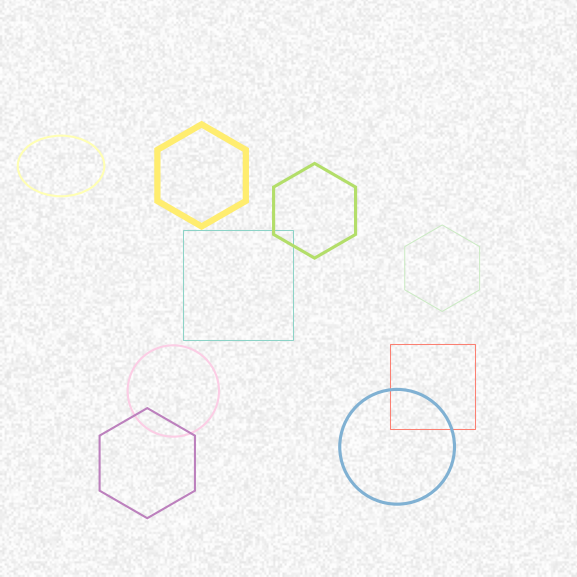[{"shape": "square", "thickness": 0.5, "radius": 0.48, "center": [0.413, 0.506]}, {"shape": "oval", "thickness": 1, "radius": 0.37, "center": [0.106, 0.712]}, {"shape": "square", "thickness": 0.5, "radius": 0.37, "center": [0.748, 0.33]}, {"shape": "circle", "thickness": 1.5, "radius": 0.5, "center": [0.688, 0.225]}, {"shape": "hexagon", "thickness": 1.5, "radius": 0.41, "center": [0.545, 0.634]}, {"shape": "circle", "thickness": 1, "radius": 0.4, "center": [0.3, 0.322]}, {"shape": "hexagon", "thickness": 1, "radius": 0.48, "center": [0.255, 0.197]}, {"shape": "hexagon", "thickness": 0.5, "radius": 0.37, "center": [0.766, 0.535]}, {"shape": "hexagon", "thickness": 3, "radius": 0.44, "center": [0.349, 0.695]}]